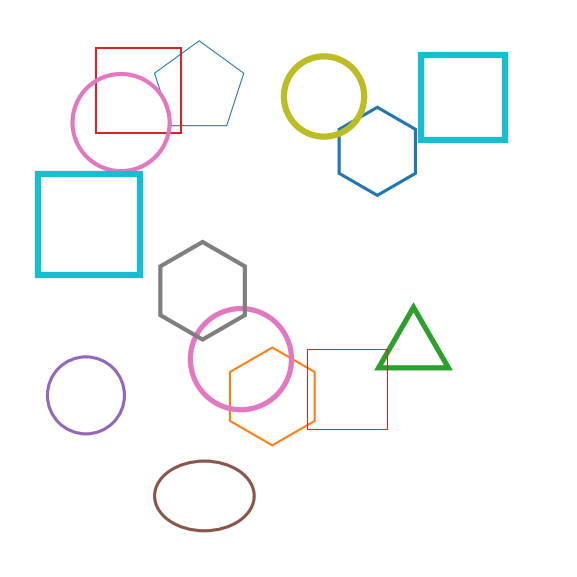[{"shape": "hexagon", "thickness": 1.5, "radius": 0.38, "center": [0.653, 0.737]}, {"shape": "pentagon", "thickness": 0.5, "radius": 0.41, "center": [0.345, 0.847]}, {"shape": "hexagon", "thickness": 1, "radius": 0.42, "center": [0.472, 0.313]}, {"shape": "triangle", "thickness": 2.5, "radius": 0.35, "center": [0.716, 0.397]}, {"shape": "square", "thickness": 0.5, "radius": 0.35, "center": [0.601, 0.326]}, {"shape": "square", "thickness": 1, "radius": 0.37, "center": [0.24, 0.842]}, {"shape": "circle", "thickness": 1.5, "radius": 0.33, "center": [0.149, 0.315]}, {"shape": "oval", "thickness": 1.5, "radius": 0.43, "center": [0.354, 0.14]}, {"shape": "circle", "thickness": 2.5, "radius": 0.44, "center": [0.417, 0.377]}, {"shape": "circle", "thickness": 2, "radius": 0.42, "center": [0.21, 0.787]}, {"shape": "hexagon", "thickness": 2, "radius": 0.42, "center": [0.351, 0.496]}, {"shape": "circle", "thickness": 3, "radius": 0.35, "center": [0.561, 0.832]}, {"shape": "square", "thickness": 3, "radius": 0.44, "center": [0.154, 0.61]}, {"shape": "square", "thickness": 3, "radius": 0.37, "center": [0.801, 0.83]}]